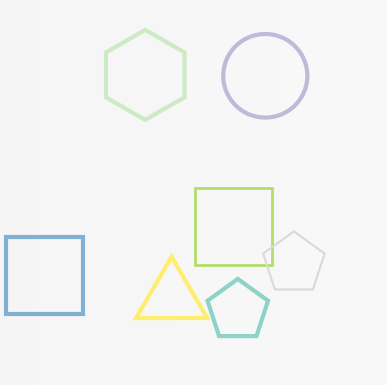[{"shape": "pentagon", "thickness": 3, "radius": 0.41, "center": [0.614, 0.193]}, {"shape": "circle", "thickness": 3, "radius": 0.54, "center": [0.685, 0.803]}, {"shape": "square", "thickness": 3, "radius": 0.5, "center": [0.114, 0.284]}, {"shape": "square", "thickness": 2, "radius": 0.5, "center": [0.603, 0.412]}, {"shape": "pentagon", "thickness": 1.5, "radius": 0.42, "center": [0.758, 0.316]}, {"shape": "hexagon", "thickness": 3, "radius": 0.58, "center": [0.375, 0.806]}, {"shape": "triangle", "thickness": 3, "radius": 0.53, "center": [0.443, 0.227]}]